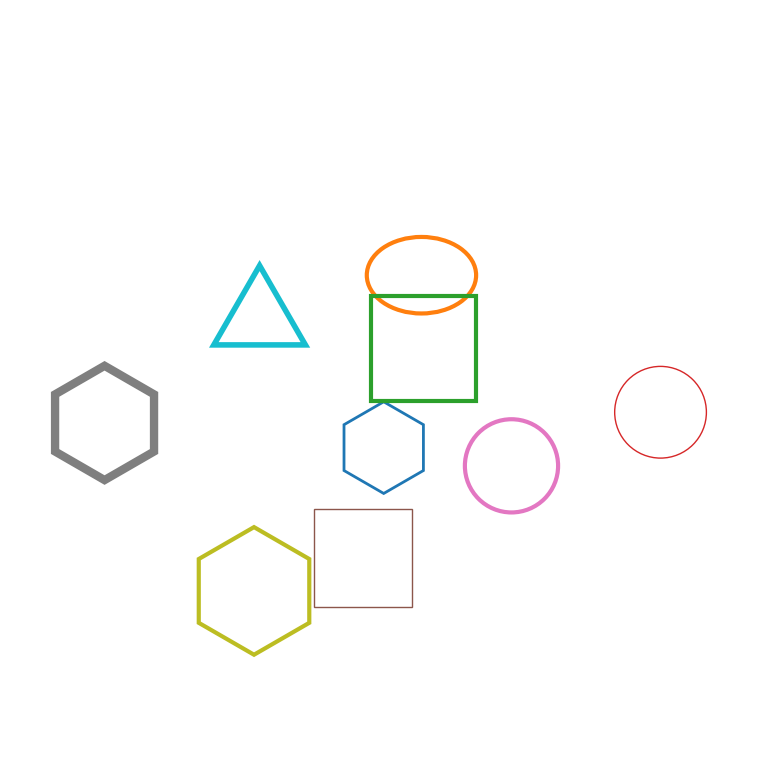[{"shape": "hexagon", "thickness": 1, "radius": 0.3, "center": [0.498, 0.419]}, {"shape": "oval", "thickness": 1.5, "radius": 0.35, "center": [0.547, 0.643]}, {"shape": "square", "thickness": 1.5, "radius": 0.34, "center": [0.55, 0.547]}, {"shape": "circle", "thickness": 0.5, "radius": 0.3, "center": [0.858, 0.465]}, {"shape": "square", "thickness": 0.5, "radius": 0.32, "center": [0.471, 0.275]}, {"shape": "circle", "thickness": 1.5, "radius": 0.3, "center": [0.664, 0.395]}, {"shape": "hexagon", "thickness": 3, "radius": 0.37, "center": [0.136, 0.451]}, {"shape": "hexagon", "thickness": 1.5, "radius": 0.41, "center": [0.33, 0.233]}, {"shape": "triangle", "thickness": 2, "radius": 0.34, "center": [0.337, 0.586]}]